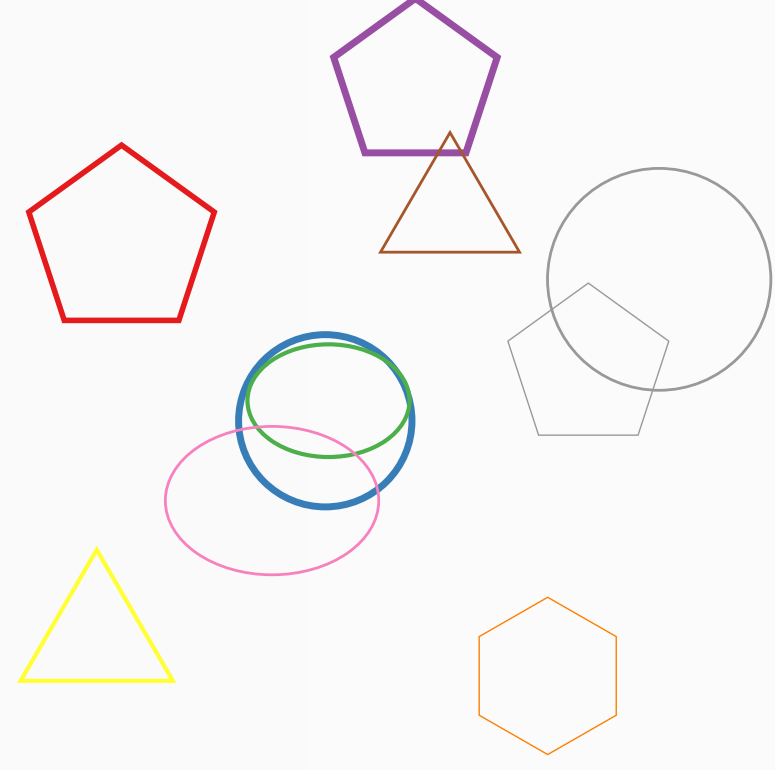[{"shape": "pentagon", "thickness": 2, "radius": 0.63, "center": [0.157, 0.686]}, {"shape": "circle", "thickness": 2.5, "radius": 0.56, "center": [0.42, 0.454]}, {"shape": "oval", "thickness": 1.5, "radius": 0.52, "center": [0.424, 0.48]}, {"shape": "pentagon", "thickness": 2.5, "radius": 0.55, "center": [0.536, 0.891]}, {"shape": "hexagon", "thickness": 0.5, "radius": 0.51, "center": [0.707, 0.122]}, {"shape": "triangle", "thickness": 1.5, "radius": 0.57, "center": [0.125, 0.173]}, {"shape": "triangle", "thickness": 1, "radius": 0.52, "center": [0.581, 0.724]}, {"shape": "oval", "thickness": 1, "radius": 0.69, "center": [0.351, 0.35]}, {"shape": "pentagon", "thickness": 0.5, "radius": 0.55, "center": [0.759, 0.523]}, {"shape": "circle", "thickness": 1, "radius": 0.72, "center": [0.851, 0.637]}]